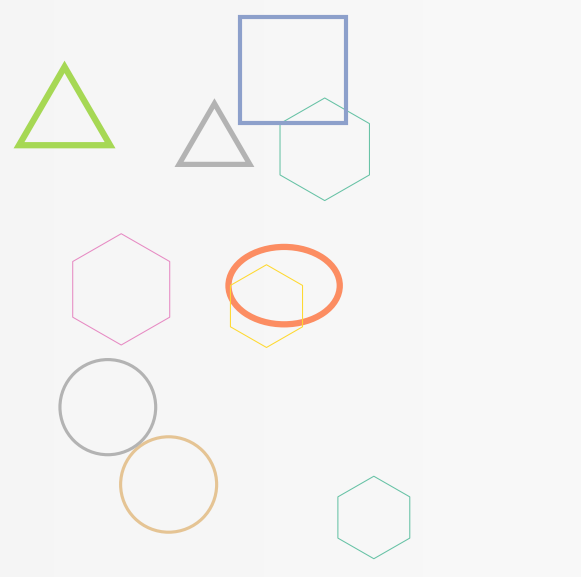[{"shape": "hexagon", "thickness": 0.5, "radius": 0.44, "center": [0.559, 0.741]}, {"shape": "hexagon", "thickness": 0.5, "radius": 0.36, "center": [0.643, 0.103]}, {"shape": "oval", "thickness": 3, "radius": 0.48, "center": [0.489, 0.505]}, {"shape": "square", "thickness": 2, "radius": 0.46, "center": [0.504, 0.878]}, {"shape": "hexagon", "thickness": 0.5, "radius": 0.48, "center": [0.209, 0.498]}, {"shape": "triangle", "thickness": 3, "radius": 0.45, "center": [0.111, 0.793]}, {"shape": "hexagon", "thickness": 0.5, "radius": 0.36, "center": [0.458, 0.469]}, {"shape": "circle", "thickness": 1.5, "radius": 0.41, "center": [0.29, 0.16]}, {"shape": "triangle", "thickness": 2.5, "radius": 0.35, "center": [0.369, 0.75]}, {"shape": "circle", "thickness": 1.5, "radius": 0.41, "center": [0.186, 0.294]}]